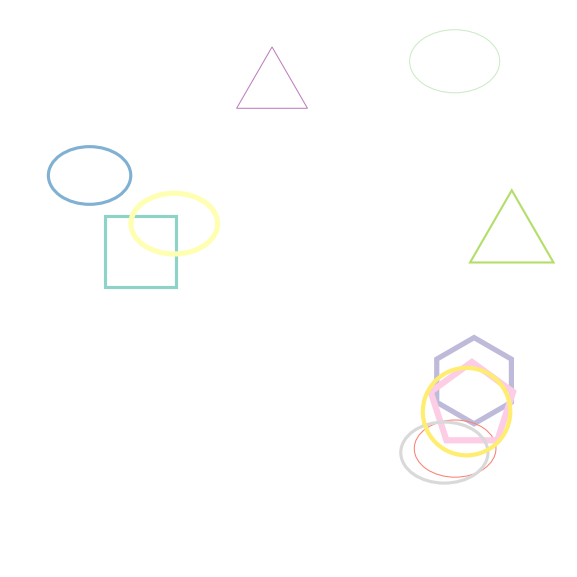[{"shape": "square", "thickness": 1.5, "radius": 0.31, "center": [0.243, 0.564]}, {"shape": "oval", "thickness": 2.5, "radius": 0.38, "center": [0.302, 0.612]}, {"shape": "hexagon", "thickness": 2.5, "radius": 0.37, "center": [0.821, 0.34]}, {"shape": "oval", "thickness": 0.5, "radius": 0.35, "center": [0.788, 0.222]}, {"shape": "oval", "thickness": 1.5, "radius": 0.36, "center": [0.155, 0.695]}, {"shape": "triangle", "thickness": 1, "radius": 0.42, "center": [0.886, 0.586]}, {"shape": "pentagon", "thickness": 3, "radius": 0.38, "center": [0.817, 0.297]}, {"shape": "oval", "thickness": 1.5, "radius": 0.38, "center": [0.769, 0.215]}, {"shape": "triangle", "thickness": 0.5, "radius": 0.35, "center": [0.471, 0.847]}, {"shape": "oval", "thickness": 0.5, "radius": 0.39, "center": [0.787, 0.893]}, {"shape": "circle", "thickness": 2, "radius": 0.38, "center": [0.808, 0.286]}]